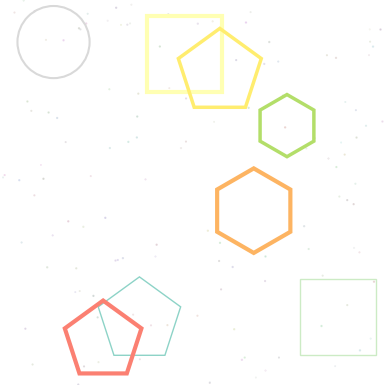[{"shape": "pentagon", "thickness": 1, "radius": 0.56, "center": [0.362, 0.168]}, {"shape": "square", "thickness": 3, "radius": 0.49, "center": [0.479, 0.86]}, {"shape": "pentagon", "thickness": 3, "radius": 0.52, "center": [0.268, 0.115]}, {"shape": "hexagon", "thickness": 3, "radius": 0.55, "center": [0.659, 0.453]}, {"shape": "hexagon", "thickness": 2.5, "radius": 0.4, "center": [0.745, 0.674]}, {"shape": "circle", "thickness": 1.5, "radius": 0.47, "center": [0.139, 0.891]}, {"shape": "square", "thickness": 1, "radius": 0.5, "center": [0.877, 0.177]}, {"shape": "pentagon", "thickness": 2.5, "radius": 0.57, "center": [0.571, 0.813]}]